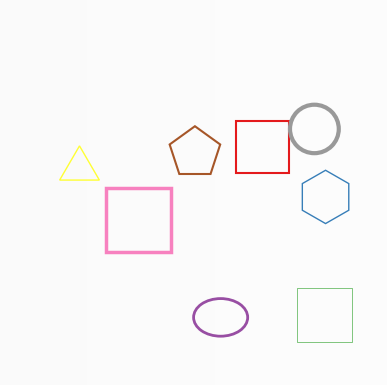[{"shape": "square", "thickness": 1.5, "radius": 0.34, "center": [0.677, 0.619]}, {"shape": "hexagon", "thickness": 1, "radius": 0.35, "center": [0.84, 0.489]}, {"shape": "square", "thickness": 0.5, "radius": 0.35, "center": [0.837, 0.183]}, {"shape": "oval", "thickness": 2, "radius": 0.35, "center": [0.569, 0.176]}, {"shape": "triangle", "thickness": 1, "radius": 0.3, "center": [0.205, 0.562]}, {"shape": "pentagon", "thickness": 1.5, "radius": 0.34, "center": [0.503, 0.604]}, {"shape": "square", "thickness": 2.5, "radius": 0.42, "center": [0.357, 0.43]}, {"shape": "circle", "thickness": 3, "radius": 0.31, "center": [0.811, 0.665]}]